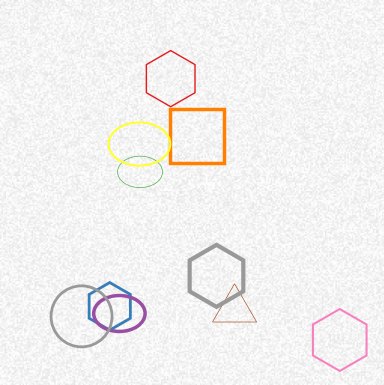[{"shape": "hexagon", "thickness": 1, "radius": 0.36, "center": [0.443, 0.796]}, {"shape": "hexagon", "thickness": 2, "radius": 0.31, "center": [0.285, 0.204]}, {"shape": "oval", "thickness": 0.5, "radius": 0.29, "center": [0.364, 0.554]}, {"shape": "oval", "thickness": 2.5, "radius": 0.33, "center": [0.31, 0.186]}, {"shape": "square", "thickness": 2.5, "radius": 0.35, "center": [0.512, 0.646]}, {"shape": "oval", "thickness": 1.5, "radius": 0.4, "center": [0.362, 0.626]}, {"shape": "triangle", "thickness": 0.5, "radius": 0.33, "center": [0.609, 0.197]}, {"shape": "hexagon", "thickness": 1.5, "radius": 0.4, "center": [0.882, 0.117]}, {"shape": "hexagon", "thickness": 3, "radius": 0.4, "center": [0.562, 0.284]}, {"shape": "circle", "thickness": 2, "radius": 0.4, "center": [0.212, 0.178]}]